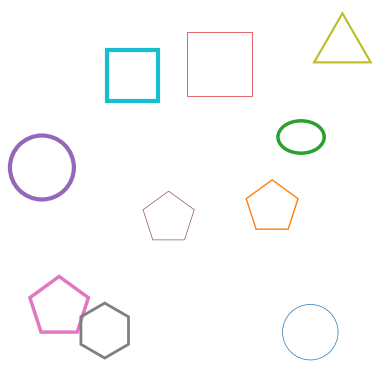[{"shape": "circle", "thickness": 0.5, "radius": 0.36, "center": [0.806, 0.137]}, {"shape": "pentagon", "thickness": 1, "radius": 0.35, "center": [0.707, 0.462]}, {"shape": "oval", "thickness": 2.5, "radius": 0.3, "center": [0.782, 0.644]}, {"shape": "square", "thickness": 0.5, "radius": 0.42, "center": [0.57, 0.834]}, {"shape": "circle", "thickness": 3, "radius": 0.42, "center": [0.109, 0.565]}, {"shape": "pentagon", "thickness": 0.5, "radius": 0.35, "center": [0.438, 0.434]}, {"shape": "pentagon", "thickness": 2.5, "radius": 0.4, "center": [0.154, 0.202]}, {"shape": "hexagon", "thickness": 2, "radius": 0.36, "center": [0.272, 0.141]}, {"shape": "triangle", "thickness": 1.5, "radius": 0.42, "center": [0.889, 0.88]}, {"shape": "square", "thickness": 3, "radius": 0.33, "center": [0.344, 0.805]}]